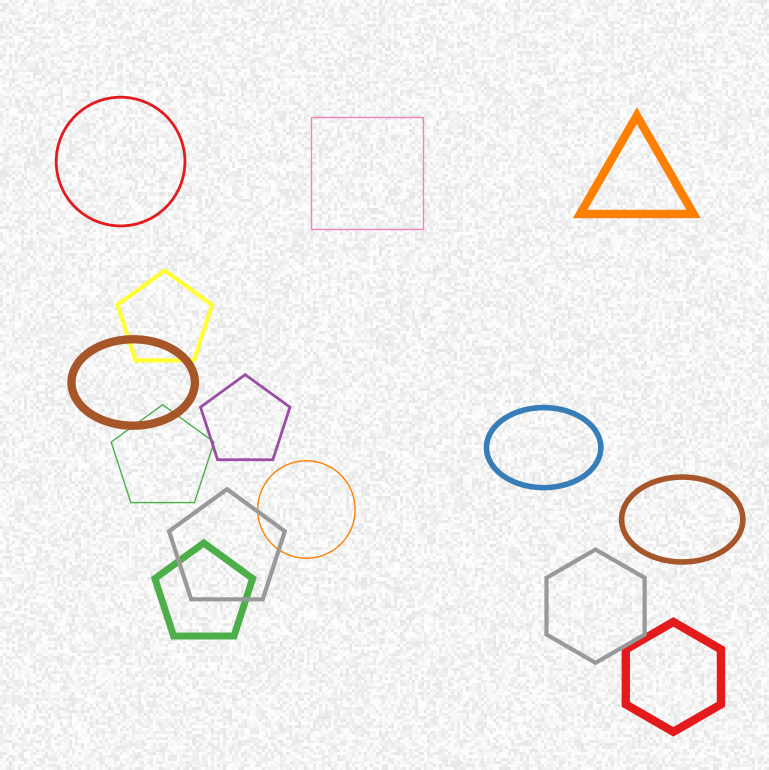[{"shape": "hexagon", "thickness": 3, "radius": 0.36, "center": [0.875, 0.121]}, {"shape": "circle", "thickness": 1, "radius": 0.42, "center": [0.157, 0.79]}, {"shape": "oval", "thickness": 2, "radius": 0.37, "center": [0.706, 0.419]}, {"shape": "pentagon", "thickness": 2.5, "radius": 0.33, "center": [0.265, 0.228]}, {"shape": "pentagon", "thickness": 0.5, "radius": 0.35, "center": [0.211, 0.404]}, {"shape": "pentagon", "thickness": 1, "radius": 0.31, "center": [0.318, 0.452]}, {"shape": "circle", "thickness": 0.5, "radius": 0.32, "center": [0.398, 0.338]}, {"shape": "triangle", "thickness": 3, "radius": 0.43, "center": [0.827, 0.765]}, {"shape": "pentagon", "thickness": 1.5, "radius": 0.32, "center": [0.214, 0.584]}, {"shape": "oval", "thickness": 3, "radius": 0.4, "center": [0.173, 0.503]}, {"shape": "oval", "thickness": 2, "radius": 0.39, "center": [0.886, 0.325]}, {"shape": "square", "thickness": 0.5, "radius": 0.36, "center": [0.477, 0.775]}, {"shape": "pentagon", "thickness": 1.5, "radius": 0.4, "center": [0.295, 0.286]}, {"shape": "hexagon", "thickness": 1.5, "radius": 0.37, "center": [0.773, 0.213]}]